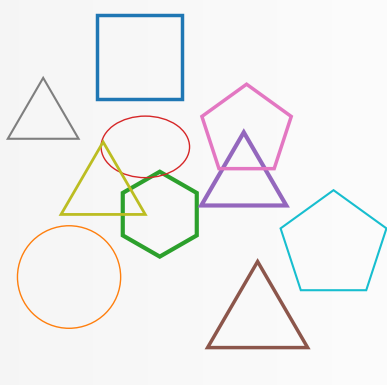[{"shape": "square", "thickness": 2.5, "radius": 0.55, "center": [0.359, 0.853]}, {"shape": "circle", "thickness": 1, "radius": 0.67, "center": [0.178, 0.28]}, {"shape": "hexagon", "thickness": 3, "radius": 0.55, "center": [0.412, 0.444]}, {"shape": "oval", "thickness": 1, "radius": 0.57, "center": [0.375, 0.618]}, {"shape": "triangle", "thickness": 3, "radius": 0.63, "center": [0.629, 0.53]}, {"shape": "triangle", "thickness": 2.5, "radius": 0.75, "center": [0.665, 0.172]}, {"shape": "pentagon", "thickness": 2.5, "radius": 0.61, "center": [0.636, 0.66]}, {"shape": "triangle", "thickness": 1.5, "radius": 0.53, "center": [0.111, 0.692]}, {"shape": "triangle", "thickness": 2, "radius": 0.63, "center": [0.266, 0.506]}, {"shape": "pentagon", "thickness": 1.5, "radius": 0.72, "center": [0.861, 0.362]}]